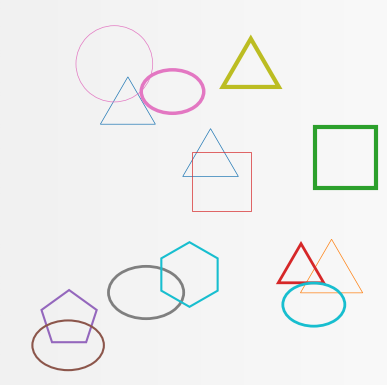[{"shape": "triangle", "thickness": 0.5, "radius": 0.41, "center": [0.543, 0.583]}, {"shape": "triangle", "thickness": 0.5, "radius": 0.41, "center": [0.33, 0.718]}, {"shape": "triangle", "thickness": 0.5, "radius": 0.46, "center": [0.856, 0.286]}, {"shape": "square", "thickness": 3, "radius": 0.39, "center": [0.893, 0.592]}, {"shape": "square", "thickness": 0.5, "radius": 0.38, "center": [0.572, 0.529]}, {"shape": "triangle", "thickness": 2, "radius": 0.34, "center": [0.777, 0.299]}, {"shape": "pentagon", "thickness": 1.5, "radius": 0.37, "center": [0.178, 0.172]}, {"shape": "oval", "thickness": 1.5, "radius": 0.46, "center": [0.176, 0.103]}, {"shape": "oval", "thickness": 2.5, "radius": 0.4, "center": [0.445, 0.762]}, {"shape": "circle", "thickness": 0.5, "radius": 0.5, "center": [0.295, 0.834]}, {"shape": "oval", "thickness": 2, "radius": 0.49, "center": [0.377, 0.24]}, {"shape": "triangle", "thickness": 3, "radius": 0.42, "center": [0.647, 0.816]}, {"shape": "hexagon", "thickness": 1.5, "radius": 0.42, "center": [0.489, 0.287]}, {"shape": "oval", "thickness": 2, "radius": 0.4, "center": [0.81, 0.209]}]